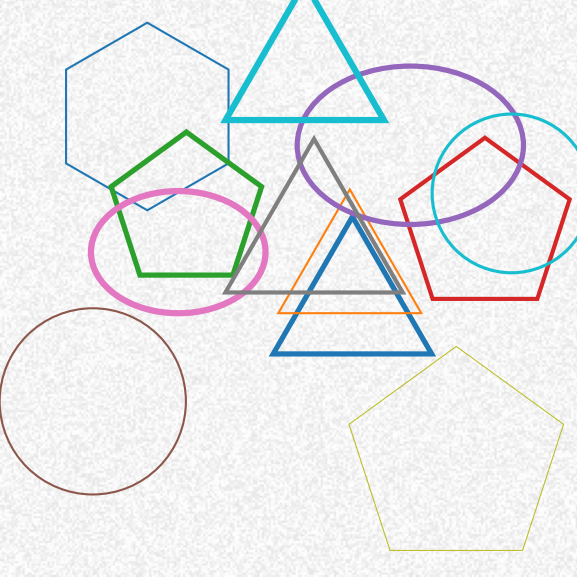[{"shape": "triangle", "thickness": 2.5, "radius": 0.79, "center": [0.61, 0.465]}, {"shape": "hexagon", "thickness": 1, "radius": 0.81, "center": [0.255, 0.797]}, {"shape": "triangle", "thickness": 1, "radius": 0.71, "center": [0.606, 0.528]}, {"shape": "pentagon", "thickness": 2.5, "radius": 0.68, "center": [0.323, 0.634]}, {"shape": "pentagon", "thickness": 2, "radius": 0.77, "center": [0.84, 0.606]}, {"shape": "oval", "thickness": 2.5, "radius": 0.98, "center": [0.711, 0.748]}, {"shape": "circle", "thickness": 1, "radius": 0.81, "center": [0.161, 0.304]}, {"shape": "oval", "thickness": 3, "radius": 0.76, "center": [0.309, 0.563]}, {"shape": "triangle", "thickness": 2, "radius": 0.89, "center": [0.544, 0.581]}, {"shape": "pentagon", "thickness": 0.5, "radius": 0.98, "center": [0.79, 0.204]}, {"shape": "triangle", "thickness": 3, "radius": 0.79, "center": [0.528, 0.87]}, {"shape": "circle", "thickness": 1.5, "radius": 0.69, "center": [0.886, 0.664]}]